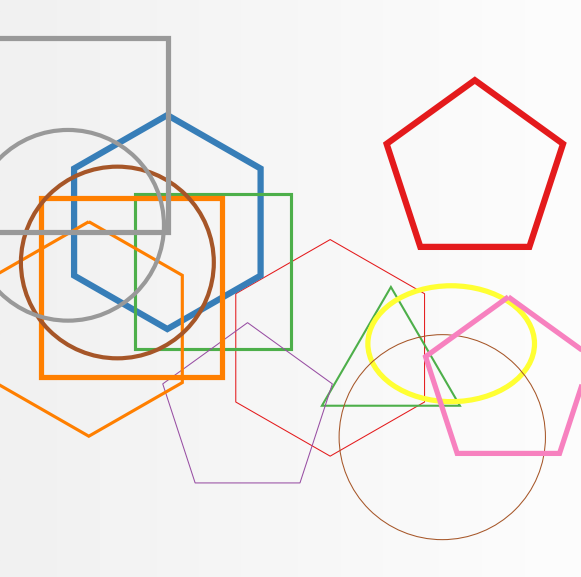[{"shape": "hexagon", "thickness": 0.5, "radius": 0.94, "center": [0.568, 0.397]}, {"shape": "pentagon", "thickness": 3, "radius": 0.8, "center": [0.817, 0.701]}, {"shape": "hexagon", "thickness": 3, "radius": 0.93, "center": [0.288, 0.615]}, {"shape": "square", "thickness": 1.5, "radius": 0.67, "center": [0.366, 0.529]}, {"shape": "triangle", "thickness": 1, "radius": 0.69, "center": [0.673, 0.365]}, {"shape": "pentagon", "thickness": 0.5, "radius": 0.77, "center": [0.426, 0.287]}, {"shape": "hexagon", "thickness": 1.5, "radius": 0.93, "center": [0.153, 0.43]}, {"shape": "square", "thickness": 2.5, "radius": 0.78, "center": [0.226, 0.501]}, {"shape": "oval", "thickness": 2.5, "radius": 0.72, "center": [0.776, 0.404]}, {"shape": "circle", "thickness": 2, "radius": 0.83, "center": [0.202, 0.545]}, {"shape": "circle", "thickness": 0.5, "radius": 0.89, "center": [0.761, 0.242]}, {"shape": "pentagon", "thickness": 2.5, "radius": 0.75, "center": [0.875, 0.335]}, {"shape": "square", "thickness": 2.5, "radius": 0.84, "center": [0.122, 0.765]}, {"shape": "circle", "thickness": 2, "radius": 0.83, "center": [0.117, 0.609]}]